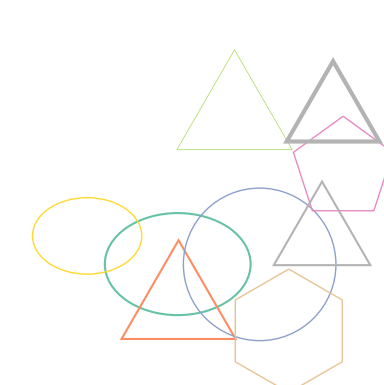[{"shape": "oval", "thickness": 1.5, "radius": 0.95, "center": [0.462, 0.314]}, {"shape": "triangle", "thickness": 1.5, "radius": 0.85, "center": [0.464, 0.205]}, {"shape": "circle", "thickness": 1, "radius": 0.99, "center": [0.674, 0.313]}, {"shape": "pentagon", "thickness": 1, "radius": 0.68, "center": [0.891, 0.562]}, {"shape": "triangle", "thickness": 0.5, "radius": 0.86, "center": [0.609, 0.698]}, {"shape": "oval", "thickness": 1, "radius": 0.71, "center": [0.226, 0.387]}, {"shape": "hexagon", "thickness": 1, "radius": 0.8, "center": [0.75, 0.141]}, {"shape": "triangle", "thickness": 3, "radius": 0.7, "center": [0.865, 0.702]}, {"shape": "triangle", "thickness": 1.5, "radius": 0.72, "center": [0.836, 0.384]}]